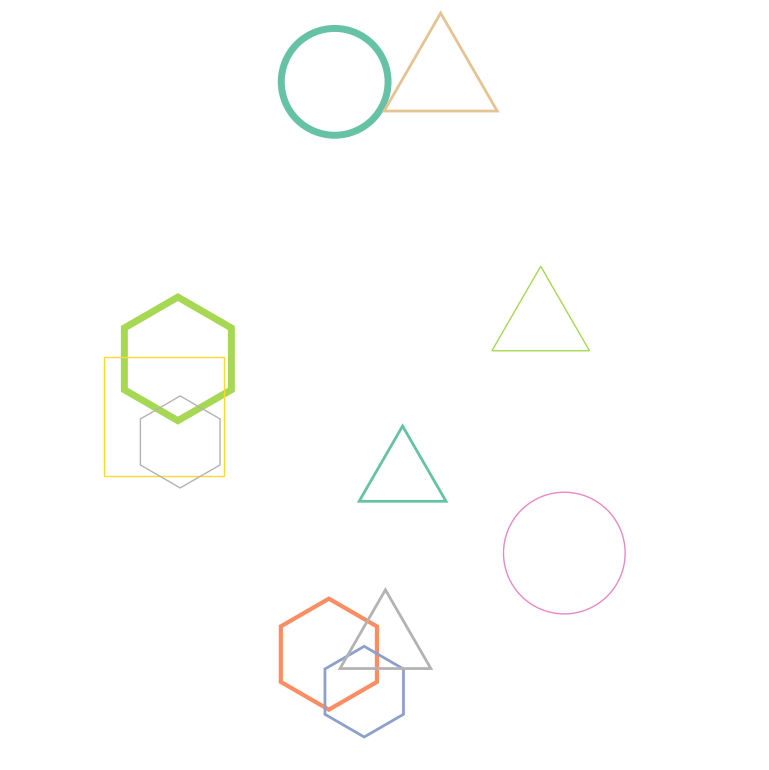[{"shape": "circle", "thickness": 2.5, "radius": 0.35, "center": [0.435, 0.894]}, {"shape": "triangle", "thickness": 1, "radius": 0.33, "center": [0.523, 0.382]}, {"shape": "hexagon", "thickness": 1.5, "radius": 0.36, "center": [0.427, 0.15]}, {"shape": "hexagon", "thickness": 1, "radius": 0.29, "center": [0.473, 0.102]}, {"shape": "circle", "thickness": 0.5, "radius": 0.4, "center": [0.733, 0.282]}, {"shape": "hexagon", "thickness": 2.5, "radius": 0.4, "center": [0.231, 0.534]}, {"shape": "triangle", "thickness": 0.5, "radius": 0.37, "center": [0.702, 0.581]}, {"shape": "square", "thickness": 0.5, "radius": 0.39, "center": [0.213, 0.459]}, {"shape": "triangle", "thickness": 1, "radius": 0.42, "center": [0.572, 0.898]}, {"shape": "triangle", "thickness": 1, "radius": 0.34, "center": [0.501, 0.166]}, {"shape": "hexagon", "thickness": 0.5, "radius": 0.3, "center": [0.234, 0.426]}]